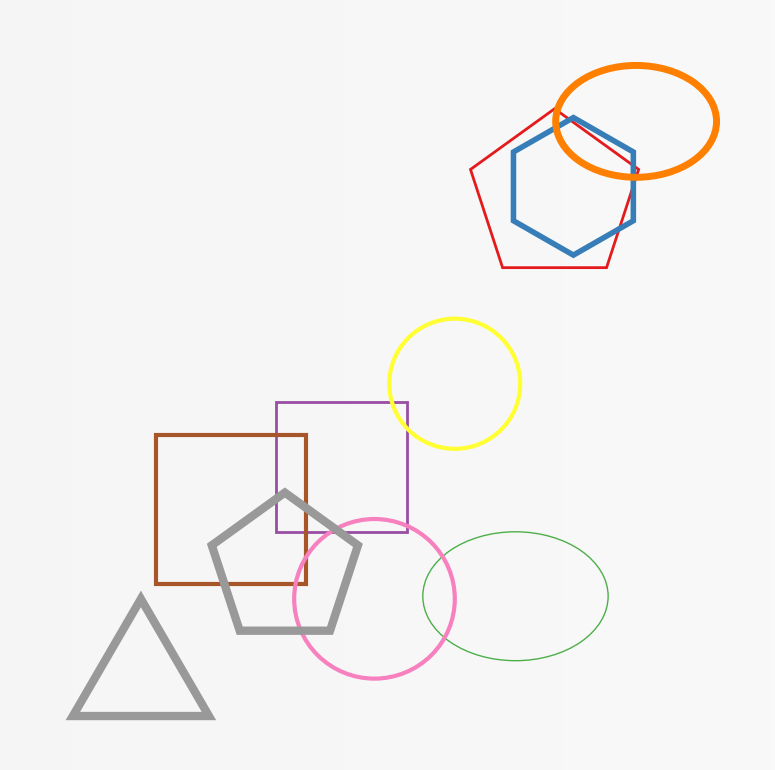[{"shape": "pentagon", "thickness": 1, "radius": 0.57, "center": [0.716, 0.745]}, {"shape": "hexagon", "thickness": 2, "radius": 0.45, "center": [0.74, 0.758]}, {"shape": "oval", "thickness": 0.5, "radius": 0.6, "center": [0.665, 0.226]}, {"shape": "square", "thickness": 1, "radius": 0.42, "center": [0.441, 0.394]}, {"shape": "oval", "thickness": 2.5, "radius": 0.52, "center": [0.821, 0.842]}, {"shape": "circle", "thickness": 1.5, "radius": 0.42, "center": [0.587, 0.502]}, {"shape": "square", "thickness": 1.5, "radius": 0.48, "center": [0.298, 0.339]}, {"shape": "circle", "thickness": 1.5, "radius": 0.52, "center": [0.483, 0.222]}, {"shape": "triangle", "thickness": 3, "radius": 0.51, "center": [0.182, 0.121]}, {"shape": "pentagon", "thickness": 3, "radius": 0.5, "center": [0.368, 0.261]}]